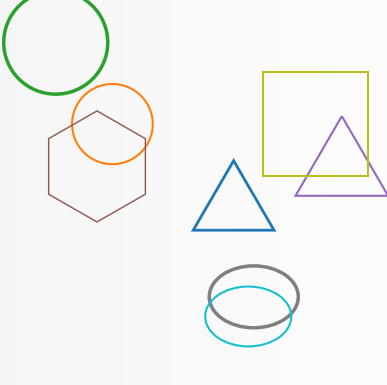[{"shape": "triangle", "thickness": 2, "radius": 0.6, "center": [0.603, 0.462]}, {"shape": "circle", "thickness": 1.5, "radius": 0.52, "center": [0.29, 0.678]}, {"shape": "circle", "thickness": 2.5, "radius": 0.67, "center": [0.144, 0.89]}, {"shape": "triangle", "thickness": 1.5, "radius": 0.69, "center": [0.882, 0.56]}, {"shape": "hexagon", "thickness": 1, "radius": 0.72, "center": [0.25, 0.568]}, {"shape": "oval", "thickness": 2.5, "radius": 0.57, "center": [0.655, 0.229]}, {"shape": "square", "thickness": 1.5, "radius": 0.67, "center": [0.815, 0.677]}, {"shape": "oval", "thickness": 1.5, "radius": 0.56, "center": [0.641, 0.178]}]